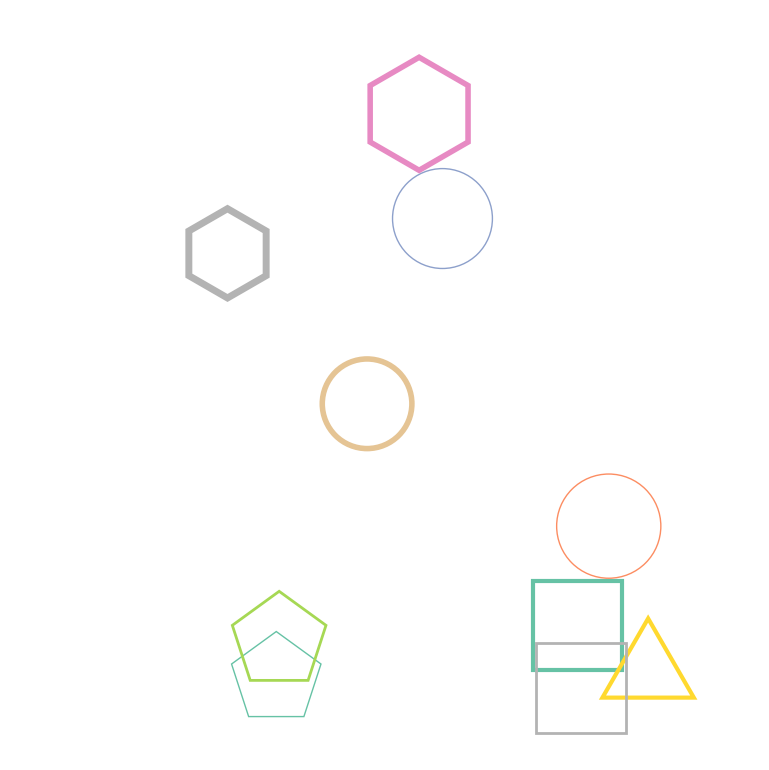[{"shape": "square", "thickness": 1.5, "radius": 0.29, "center": [0.75, 0.188]}, {"shape": "pentagon", "thickness": 0.5, "radius": 0.31, "center": [0.359, 0.119]}, {"shape": "circle", "thickness": 0.5, "radius": 0.34, "center": [0.791, 0.317]}, {"shape": "circle", "thickness": 0.5, "radius": 0.32, "center": [0.575, 0.716]}, {"shape": "hexagon", "thickness": 2, "radius": 0.37, "center": [0.544, 0.852]}, {"shape": "pentagon", "thickness": 1, "radius": 0.32, "center": [0.363, 0.168]}, {"shape": "triangle", "thickness": 1.5, "radius": 0.34, "center": [0.842, 0.128]}, {"shape": "circle", "thickness": 2, "radius": 0.29, "center": [0.477, 0.476]}, {"shape": "square", "thickness": 1, "radius": 0.29, "center": [0.755, 0.106]}, {"shape": "hexagon", "thickness": 2.5, "radius": 0.29, "center": [0.295, 0.671]}]